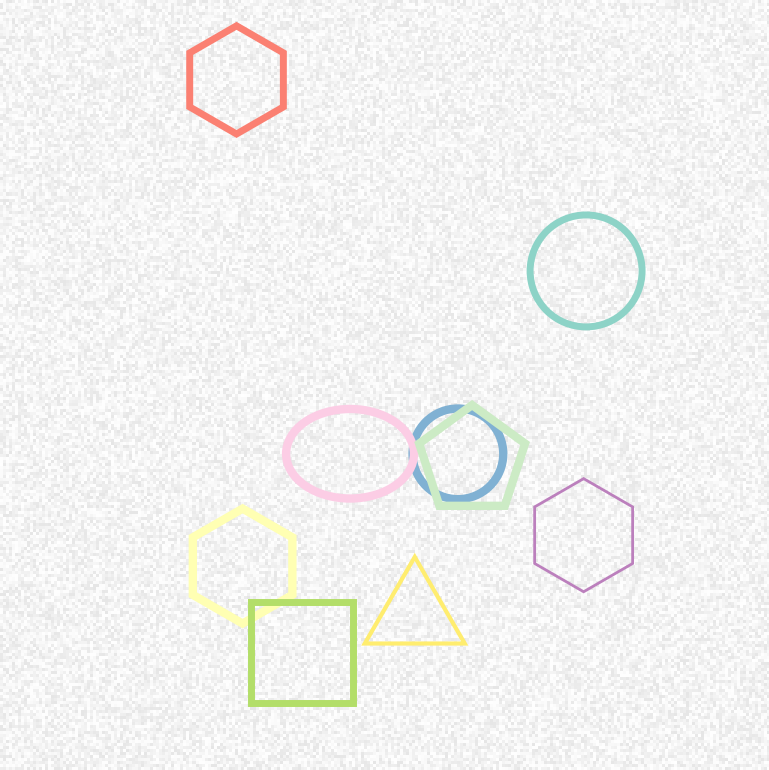[{"shape": "circle", "thickness": 2.5, "radius": 0.36, "center": [0.761, 0.648]}, {"shape": "hexagon", "thickness": 3, "radius": 0.37, "center": [0.315, 0.265]}, {"shape": "hexagon", "thickness": 2.5, "radius": 0.35, "center": [0.307, 0.896]}, {"shape": "circle", "thickness": 3, "radius": 0.29, "center": [0.595, 0.411]}, {"shape": "square", "thickness": 2.5, "radius": 0.33, "center": [0.392, 0.152]}, {"shape": "oval", "thickness": 3, "radius": 0.42, "center": [0.455, 0.411]}, {"shape": "hexagon", "thickness": 1, "radius": 0.37, "center": [0.758, 0.305]}, {"shape": "pentagon", "thickness": 3, "radius": 0.36, "center": [0.613, 0.402]}, {"shape": "triangle", "thickness": 1.5, "radius": 0.37, "center": [0.539, 0.202]}]